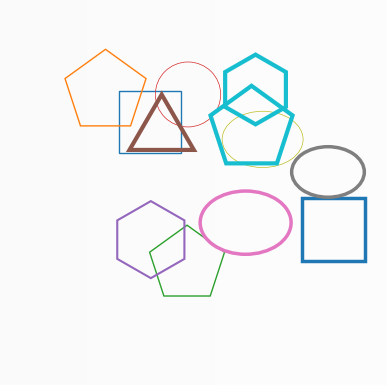[{"shape": "square", "thickness": 1, "radius": 0.4, "center": [0.387, 0.684]}, {"shape": "square", "thickness": 2.5, "radius": 0.41, "center": [0.861, 0.404]}, {"shape": "pentagon", "thickness": 1, "radius": 0.55, "center": [0.272, 0.762]}, {"shape": "pentagon", "thickness": 1, "radius": 0.51, "center": [0.483, 0.313]}, {"shape": "circle", "thickness": 0.5, "radius": 0.42, "center": [0.485, 0.755]}, {"shape": "hexagon", "thickness": 1.5, "radius": 0.5, "center": [0.389, 0.378]}, {"shape": "triangle", "thickness": 3, "radius": 0.48, "center": [0.417, 0.659]}, {"shape": "oval", "thickness": 2.5, "radius": 0.59, "center": [0.634, 0.422]}, {"shape": "oval", "thickness": 2.5, "radius": 0.47, "center": [0.846, 0.553]}, {"shape": "oval", "thickness": 0.5, "radius": 0.52, "center": [0.678, 0.638]}, {"shape": "hexagon", "thickness": 3, "radius": 0.45, "center": [0.659, 0.768]}, {"shape": "pentagon", "thickness": 3, "radius": 0.56, "center": [0.649, 0.666]}]